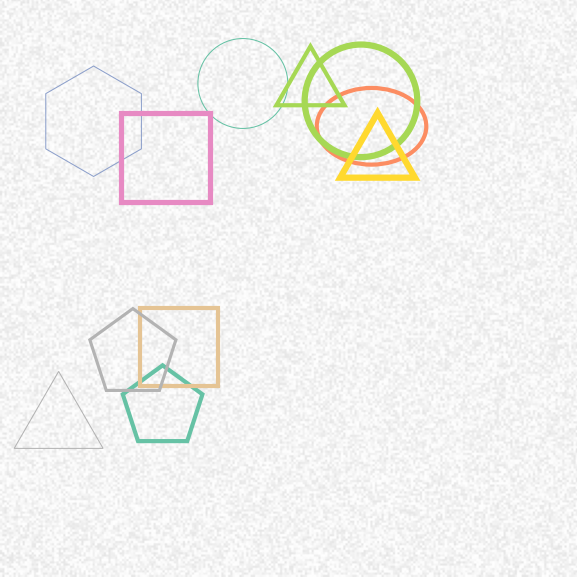[{"shape": "circle", "thickness": 0.5, "radius": 0.39, "center": [0.421, 0.855]}, {"shape": "pentagon", "thickness": 2, "radius": 0.36, "center": [0.282, 0.294]}, {"shape": "oval", "thickness": 2, "radius": 0.47, "center": [0.643, 0.78]}, {"shape": "hexagon", "thickness": 0.5, "radius": 0.48, "center": [0.162, 0.789]}, {"shape": "square", "thickness": 2.5, "radius": 0.39, "center": [0.287, 0.726]}, {"shape": "circle", "thickness": 3, "radius": 0.49, "center": [0.625, 0.825]}, {"shape": "triangle", "thickness": 2, "radius": 0.34, "center": [0.538, 0.851]}, {"shape": "triangle", "thickness": 3, "radius": 0.37, "center": [0.654, 0.729]}, {"shape": "square", "thickness": 2, "radius": 0.34, "center": [0.31, 0.398]}, {"shape": "pentagon", "thickness": 1.5, "radius": 0.39, "center": [0.23, 0.386]}, {"shape": "triangle", "thickness": 0.5, "radius": 0.44, "center": [0.102, 0.267]}]